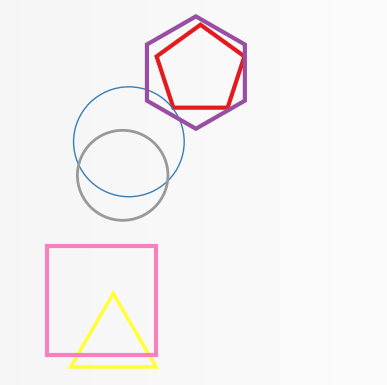[{"shape": "pentagon", "thickness": 3, "radius": 0.6, "center": [0.517, 0.817]}, {"shape": "circle", "thickness": 1, "radius": 0.71, "center": [0.333, 0.632]}, {"shape": "hexagon", "thickness": 3, "radius": 0.73, "center": [0.506, 0.812]}, {"shape": "triangle", "thickness": 2.5, "radius": 0.64, "center": [0.292, 0.111]}, {"shape": "square", "thickness": 3, "radius": 0.71, "center": [0.262, 0.22]}, {"shape": "circle", "thickness": 2, "radius": 0.58, "center": [0.317, 0.545]}]